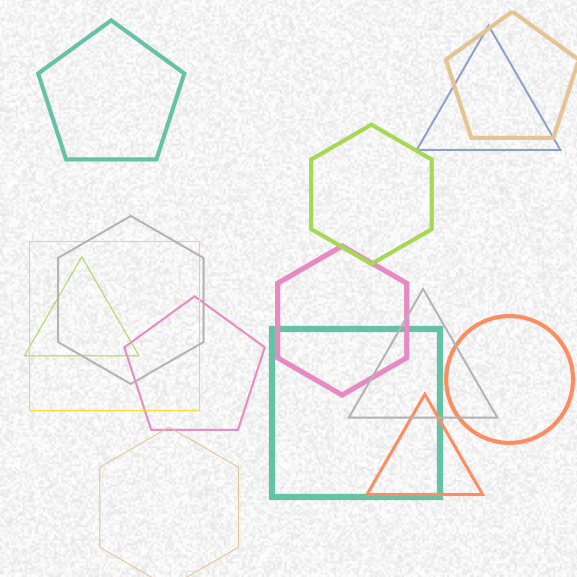[{"shape": "pentagon", "thickness": 2, "radius": 0.67, "center": [0.193, 0.831]}, {"shape": "square", "thickness": 3, "radius": 0.73, "center": [0.617, 0.284]}, {"shape": "triangle", "thickness": 1.5, "radius": 0.58, "center": [0.736, 0.201]}, {"shape": "circle", "thickness": 2, "radius": 0.55, "center": [0.882, 0.342]}, {"shape": "triangle", "thickness": 1, "radius": 0.72, "center": [0.846, 0.811]}, {"shape": "hexagon", "thickness": 2.5, "radius": 0.65, "center": [0.592, 0.444]}, {"shape": "pentagon", "thickness": 1, "radius": 0.64, "center": [0.337, 0.358]}, {"shape": "triangle", "thickness": 0.5, "radius": 0.57, "center": [0.142, 0.44]}, {"shape": "hexagon", "thickness": 2, "radius": 0.6, "center": [0.643, 0.663]}, {"shape": "square", "thickness": 0.5, "radius": 0.73, "center": [0.197, 0.435]}, {"shape": "hexagon", "thickness": 0.5, "radius": 0.69, "center": [0.293, 0.121]}, {"shape": "pentagon", "thickness": 2, "radius": 0.6, "center": [0.887, 0.858]}, {"shape": "hexagon", "thickness": 1, "radius": 0.73, "center": [0.226, 0.48]}, {"shape": "triangle", "thickness": 1, "radius": 0.74, "center": [0.733, 0.35]}]